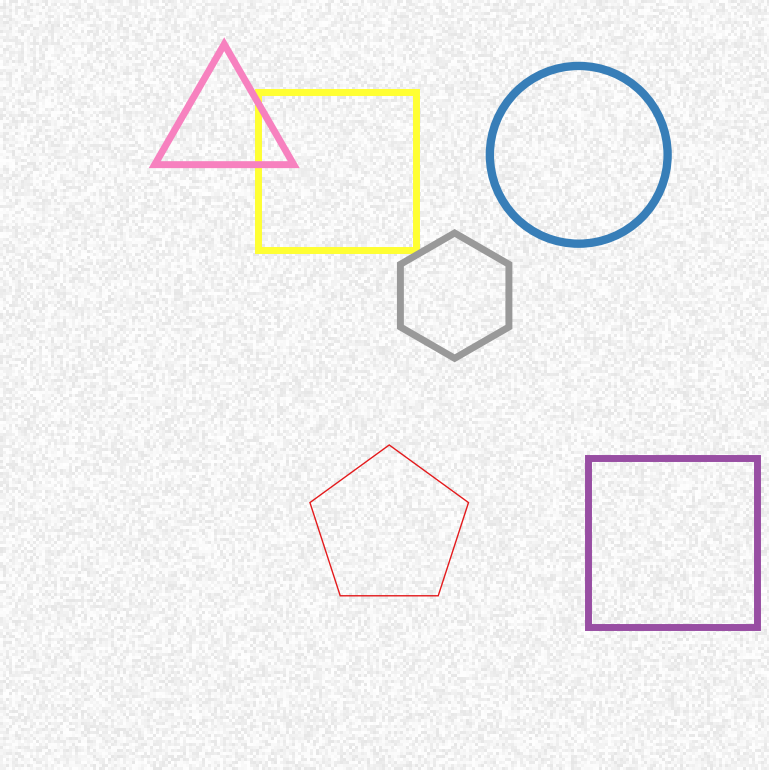[{"shape": "pentagon", "thickness": 0.5, "radius": 0.54, "center": [0.505, 0.314]}, {"shape": "circle", "thickness": 3, "radius": 0.58, "center": [0.752, 0.799]}, {"shape": "square", "thickness": 2.5, "radius": 0.55, "center": [0.873, 0.295]}, {"shape": "square", "thickness": 2.5, "radius": 0.51, "center": [0.438, 0.778]}, {"shape": "triangle", "thickness": 2.5, "radius": 0.52, "center": [0.291, 0.838]}, {"shape": "hexagon", "thickness": 2.5, "radius": 0.41, "center": [0.59, 0.616]}]